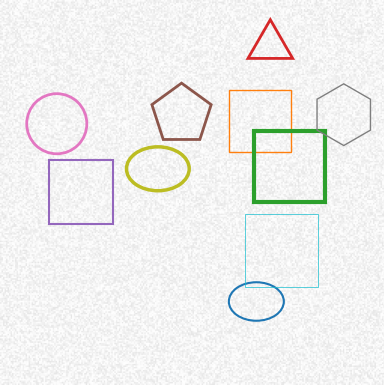[{"shape": "oval", "thickness": 1.5, "radius": 0.36, "center": [0.666, 0.217]}, {"shape": "square", "thickness": 1, "radius": 0.4, "center": [0.676, 0.685]}, {"shape": "square", "thickness": 3, "radius": 0.46, "center": [0.751, 0.568]}, {"shape": "triangle", "thickness": 2, "radius": 0.34, "center": [0.702, 0.882]}, {"shape": "square", "thickness": 1.5, "radius": 0.42, "center": [0.209, 0.501]}, {"shape": "pentagon", "thickness": 2, "radius": 0.4, "center": [0.472, 0.703]}, {"shape": "circle", "thickness": 2, "radius": 0.39, "center": [0.147, 0.679]}, {"shape": "hexagon", "thickness": 1, "radius": 0.4, "center": [0.893, 0.702]}, {"shape": "oval", "thickness": 2.5, "radius": 0.41, "center": [0.41, 0.562]}, {"shape": "square", "thickness": 0.5, "radius": 0.48, "center": [0.731, 0.349]}]